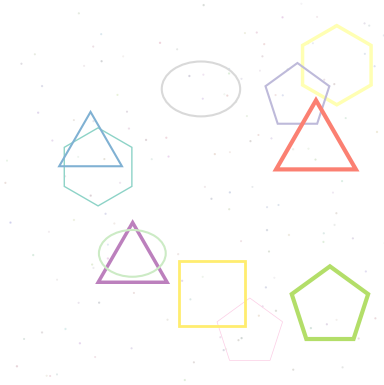[{"shape": "hexagon", "thickness": 1, "radius": 0.51, "center": [0.255, 0.567]}, {"shape": "hexagon", "thickness": 2.5, "radius": 0.51, "center": [0.875, 0.831]}, {"shape": "pentagon", "thickness": 1.5, "radius": 0.44, "center": [0.773, 0.749]}, {"shape": "triangle", "thickness": 3, "radius": 0.6, "center": [0.821, 0.62]}, {"shape": "triangle", "thickness": 1.5, "radius": 0.47, "center": [0.235, 0.615]}, {"shape": "pentagon", "thickness": 3, "radius": 0.52, "center": [0.857, 0.204]}, {"shape": "pentagon", "thickness": 0.5, "radius": 0.45, "center": [0.649, 0.136]}, {"shape": "oval", "thickness": 1.5, "radius": 0.51, "center": [0.522, 0.769]}, {"shape": "triangle", "thickness": 2.5, "radius": 0.52, "center": [0.345, 0.319]}, {"shape": "oval", "thickness": 1.5, "radius": 0.43, "center": [0.344, 0.342]}, {"shape": "square", "thickness": 2, "radius": 0.42, "center": [0.551, 0.238]}]